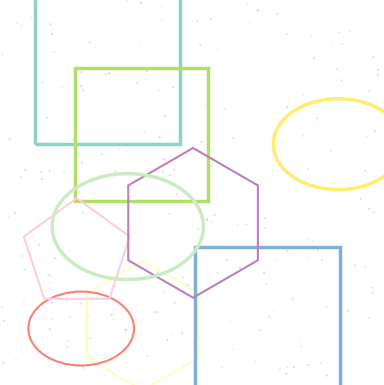[{"shape": "square", "thickness": 2.5, "radius": 0.94, "center": [0.28, 0.815]}, {"shape": "hexagon", "thickness": 1, "radius": 0.84, "center": [0.37, 0.154]}, {"shape": "oval", "thickness": 1.5, "radius": 0.69, "center": [0.211, 0.147]}, {"shape": "square", "thickness": 2.5, "radius": 0.95, "center": [0.695, 0.17]}, {"shape": "square", "thickness": 2.5, "radius": 0.86, "center": [0.367, 0.651]}, {"shape": "pentagon", "thickness": 1.5, "radius": 0.72, "center": [0.199, 0.341]}, {"shape": "hexagon", "thickness": 1.5, "radius": 0.97, "center": [0.501, 0.421]}, {"shape": "oval", "thickness": 2.5, "radius": 0.98, "center": [0.332, 0.411]}, {"shape": "oval", "thickness": 2.5, "radius": 0.84, "center": [0.879, 0.625]}]